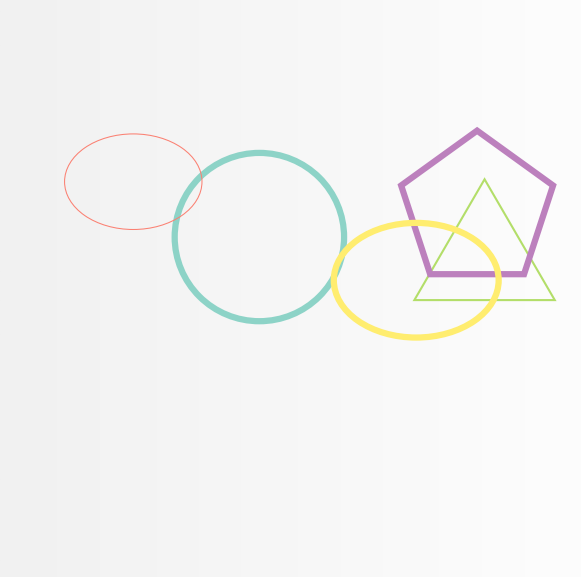[{"shape": "circle", "thickness": 3, "radius": 0.73, "center": [0.446, 0.589]}, {"shape": "oval", "thickness": 0.5, "radius": 0.59, "center": [0.229, 0.684]}, {"shape": "triangle", "thickness": 1, "radius": 0.7, "center": [0.834, 0.549]}, {"shape": "pentagon", "thickness": 3, "radius": 0.69, "center": [0.821, 0.635]}, {"shape": "oval", "thickness": 3, "radius": 0.71, "center": [0.716, 0.514]}]